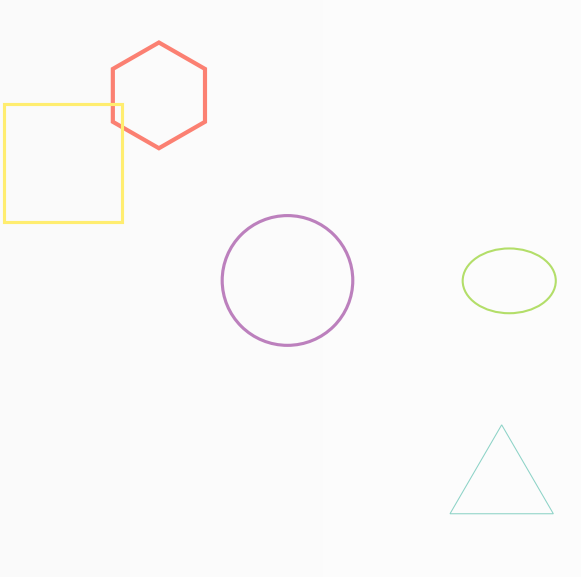[{"shape": "triangle", "thickness": 0.5, "radius": 0.51, "center": [0.863, 0.161]}, {"shape": "hexagon", "thickness": 2, "radius": 0.46, "center": [0.273, 0.834]}, {"shape": "oval", "thickness": 1, "radius": 0.4, "center": [0.876, 0.513]}, {"shape": "circle", "thickness": 1.5, "radius": 0.56, "center": [0.495, 0.513]}, {"shape": "square", "thickness": 1.5, "radius": 0.51, "center": [0.108, 0.716]}]